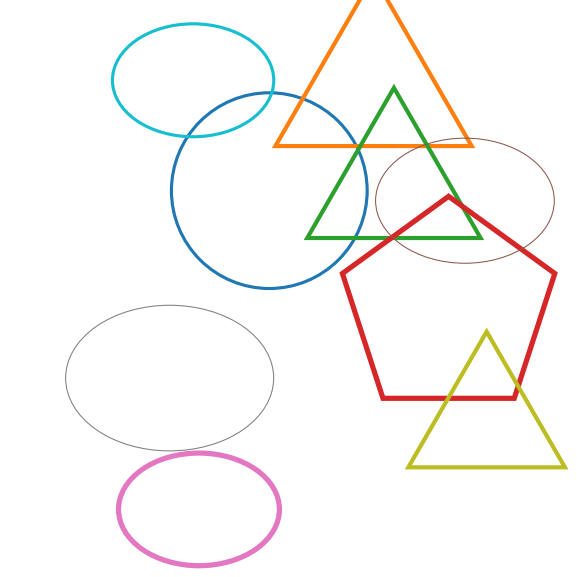[{"shape": "circle", "thickness": 1.5, "radius": 0.85, "center": [0.466, 0.669]}, {"shape": "triangle", "thickness": 2, "radius": 0.98, "center": [0.647, 0.844]}, {"shape": "triangle", "thickness": 2, "radius": 0.87, "center": [0.682, 0.674]}, {"shape": "pentagon", "thickness": 2.5, "radius": 0.97, "center": [0.777, 0.466]}, {"shape": "oval", "thickness": 0.5, "radius": 0.77, "center": [0.805, 0.652]}, {"shape": "oval", "thickness": 2.5, "radius": 0.7, "center": [0.345, 0.117]}, {"shape": "oval", "thickness": 0.5, "radius": 0.9, "center": [0.294, 0.344]}, {"shape": "triangle", "thickness": 2, "radius": 0.78, "center": [0.843, 0.268]}, {"shape": "oval", "thickness": 1.5, "radius": 0.7, "center": [0.334, 0.86]}]